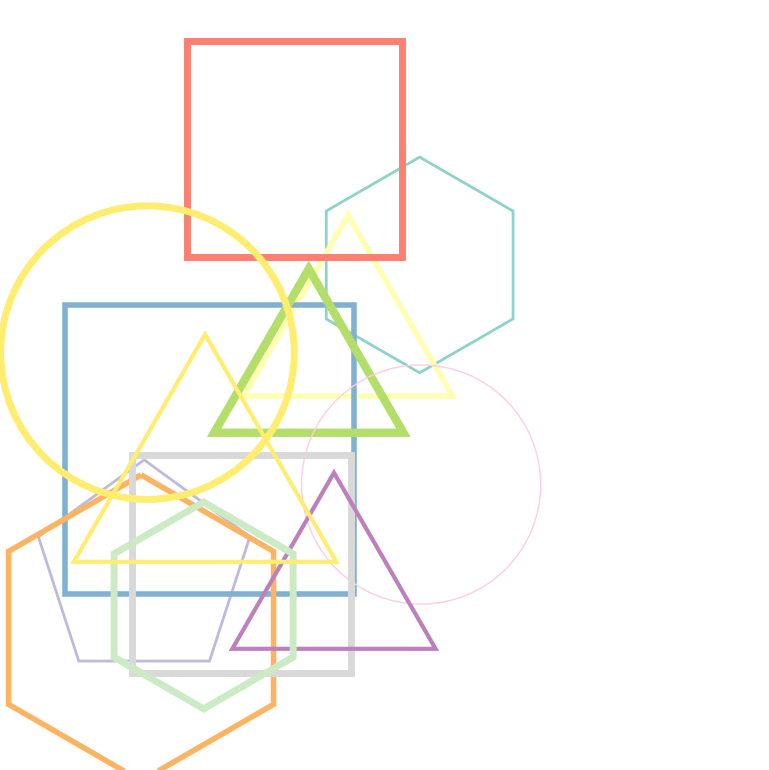[{"shape": "hexagon", "thickness": 1, "radius": 0.7, "center": [0.545, 0.656]}, {"shape": "triangle", "thickness": 2, "radius": 0.78, "center": [0.452, 0.564]}, {"shape": "pentagon", "thickness": 1, "radius": 0.72, "center": [0.187, 0.258]}, {"shape": "square", "thickness": 2.5, "radius": 0.7, "center": [0.383, 0.807]}, {"shape": "square", "thickness": 2, "radius": 0.94, "center": [0.272, 0.416]}, {"shape": "hexagon", "thickness": 2, "radius": 0.99, "center": [0.183, 0.185]}, {"shape": "triangle", "thickness": 3, "radius": 0.71, "center": [0.401, 0.509]}, {"shape": "circle", "thickness": 0.5, "radius": 0.78, "center": [0.547, 0.371]}, {"shape": "square", "thickness": 2.5, "radius": 0.71, "center": [0.313, 0.268]}, {"shape": "triangle", "thickness": 1.5, "radius": 0.76, "center": [0.434, 0.234]}, {"shape": "hexagon", "thickness": 2.5, "radius": 0.67, "center": [0.264, 0.214]}, {"shape": "triangle", "thickness": 1.5, "radius": 0.98, "center": [0.266, 0.369]}, {"shape": "circle", "thickness": 2.5, "radius": 0.95, "center": [0.192, 0.542]}]